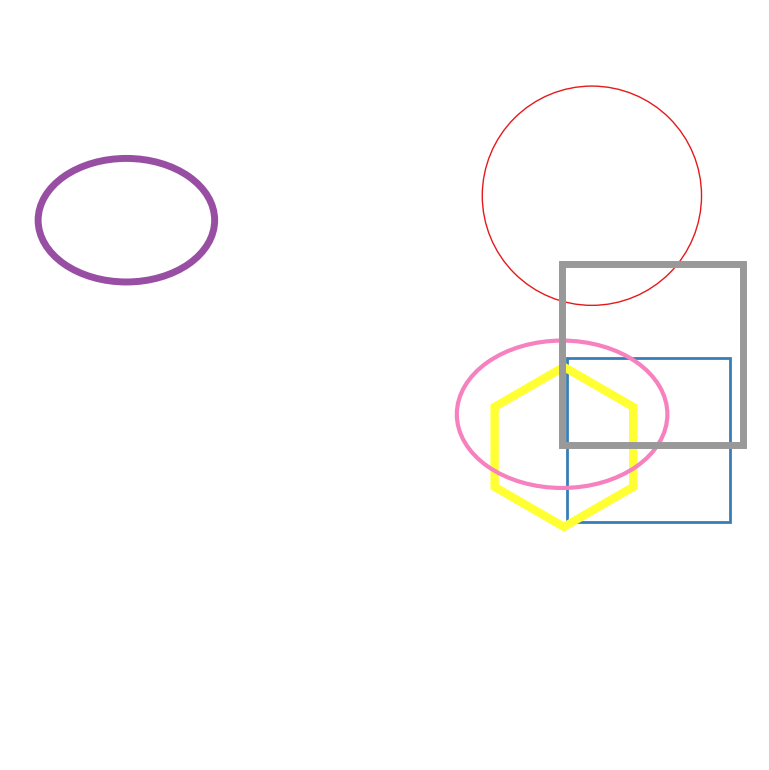[{"shape": "circle", "thickness": 0.5, "radius": 0.71, "center": [0.769, 0.746]}, {"shape": "square", "thickness": 1, "radius": 0.53, "center": [0.842, 0.428]}, {"shape": "oval", "thickness": 2.5, "radius": 0.57, "center": [0.164, 0.714]}, {"shape": "hexagon", "thickness": 3, "radius": 0.52, "center": [0.732, 0.42]}, {"shape": "oval", "thickness": 1.5, "radius": 0.68, "center": [0.73, 0.462]}, {"shape": "square", "thickness": 2.5, "radius": 0.59, "center": [0.847, 0.54]}]